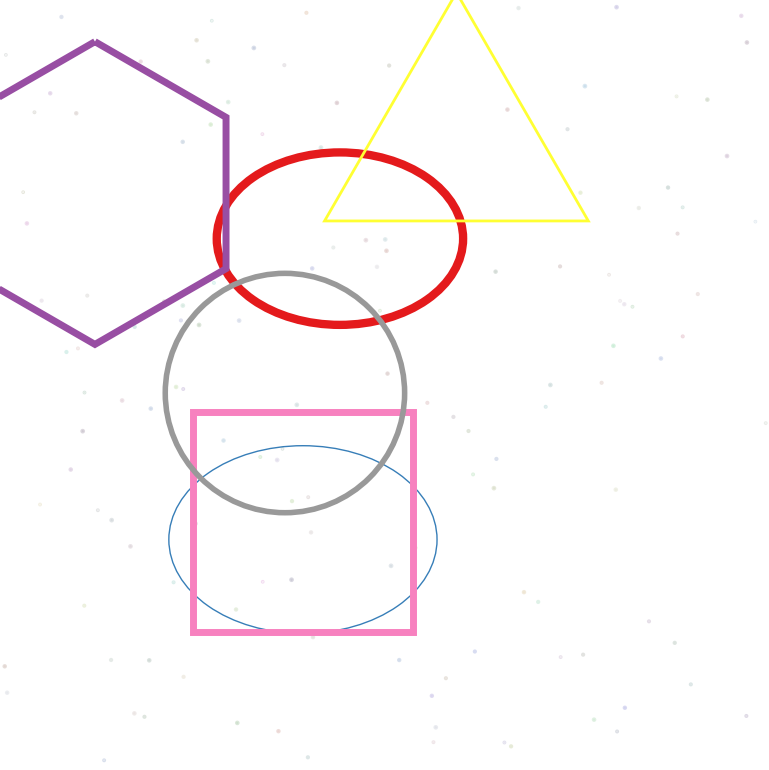[{"shape": "oval", "thickness": 3, "radius": 0.8, "center": [0.441, 0.69]}, {"shape": "oval", "thickness": 0.5, "radius": 0.87, "center": [0.393, 0.299]}, {"shape": "hexagon", "thickness": 2.5, "radius": 0.98, "center": [0.123, 0.749]}, {"shape": "triangle", "thickness": 1, "radius": 0.99, "center": [0.593, 0.812]}, {"shape": "square", "thickness": 2.5, "radius": 0.72, "center": [0.394, 0.322]}, {"shape": "circle", "thickness": 2, "radius": 0.78, "center": [0.37, 0.49]}]